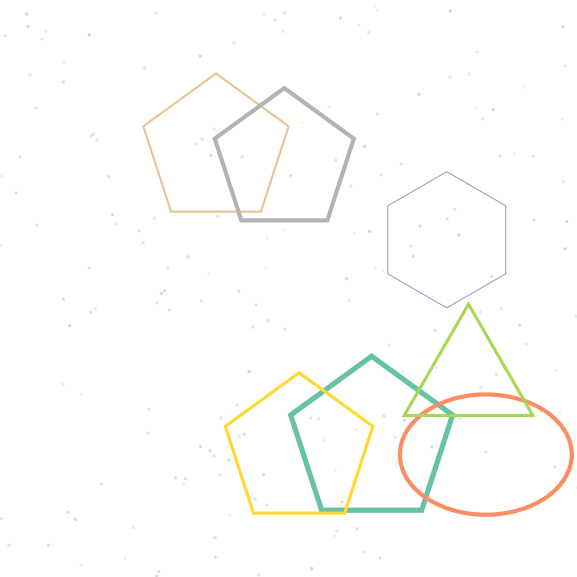[{"shape": "pentagon", "thickness": 2.5, "radius": 0.74, "center": [0.644, 0.235]}, {"shape": "oval", "thickness": 2, "radius": 0.74, "center": [0.841, 0.212]}, {"shape": "hexagon", "thickness": 0.5, "radius": 0.59, "center": [0.774, 0.584]}, {"shape": "triangle", "thickness": 1.5, "radius": 0.64, "center": [0.811, 0.344]}, {"shape": "pentagon", "thickness": 1.5, "radius": 0.67, "center": [0.518, 0.219]}, {"shape": "pentagon", "thickness": 1, "radius": 0.66, "center": [0.374, 0.74]}, {"shape": "pentagon", "thickness": 2, "radius": 0.63, "center": [0.492, 0.72]}]